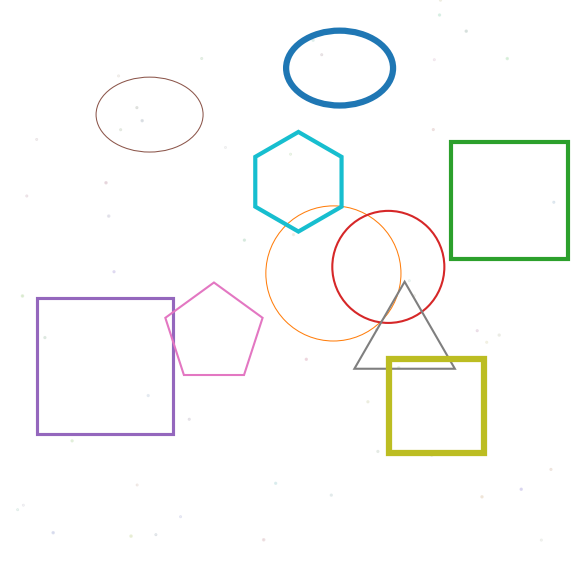[{"shape": "oval", "thickness": 3, "radius": 0.46, "center": [0.588, 0.881]}, {"shape": "circle", "thickness": 0.5, "radius": 0.58, "center": [0.577, 0.526]}, {"shape": "square", "thickness": 2, "radius": 0.51, "center": [0.882, 0.652]}, {"shape": "circle", "thickness": 1, "radius": 0.49, "center": [0.672, 0.537]}, {"shape": "square", "thickness": 1.5, "radius": 0.59, "center": [0.182, 0.365]}, {"shape": "oval", "thickness": 0.5, "radius": 0.46, "center": [0.259, 0.801]}, {"shape": "pentagon", "thickness": 1, "radius": 0.44, "center": [0.37, 0.421]}, {"shape": "triangle", "thickness": 1, "radius": 0.5, "center": [0.701, 0.411]}, {"shape": "square", "thickness": 3, "radius": 0.41, "center": [0.756, 0.296]}, {"shape": "hexagon", "thickness": 2, "radius": 0.43, "center": [0.517, 0.684]}]